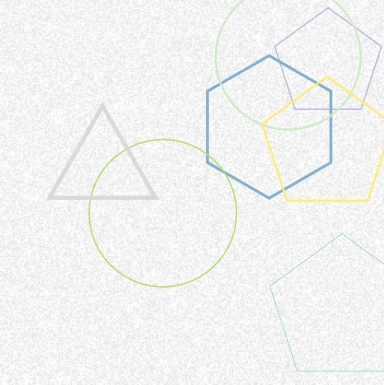[{"shape": "pentagon", "thickness": 0.5, "radius": 0.99, "center": [0.889, 0.196]}, {"shape": "pentagon", "thickness": 1, "radius": 0.73, "center": [0.852, 0.834]}, {"shape": "hexagon", "thickness": 2, "radius": 0.93, "center": [0.699, 0.67]}, {"shape": "circle", "thickness": 1, "radius": 0.96, "center": [0.423, 0.446]}, {"shape": "triangle", "thickness": 3, "radius": 0.79, "center": [0.266, 0.566]}, {"shape": "circle", "thickness": 1.5, "radius": 0.94, "center": [0.749, 0.852]}, {"shape": "pentagon", "thickness": 1.5, "radius": 0.89, "center": [0.85, 0.623]}]